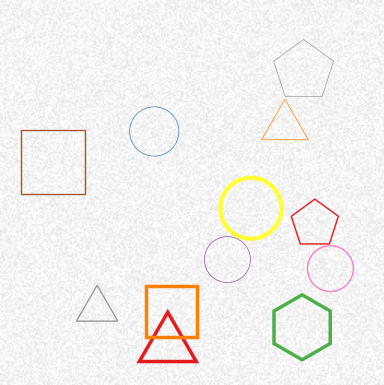[{"shape": "triangle", "thickness": 2.5, "radius": 0.43, "center": [0.436, 0.104]}, {"shape": "pentagon", "thickness": 1, "radius": 0.32, "center": [0.818, 0.418]}, {"shape": "circle", "thickness": 0.5, "radius": 0.32, "center": [0.401, 0.658]}, {"shape": "hexagon", "thickness": 2.5, "radius": 0.42, "center": [0.785, 0.15]}, {"shape": "circle", "thickness": 0.5, "radius": 0.3, "center": [0.591, 0.326]}, {"shape": "square", "thickness": 2.5, "radius": 0.33, "center": [0.446, 0.19]}, {"shape": "triangle", "thickness": 0.5, "radius": 0.35, "center": [0.74, 0.672]}, {"shape": "circle", "thickness": 3, "radius": 0.4, "center": [0.652, 0.459]}, {"shape": "square", "thickness": 1, "radius": 0.42, "center": [0.137, 0.579]}, {"shape": "circle", "thickness": 1, "radius": 0.3, "center": [0.858, 0.302]}, {"shape": "pentagon", "thickness": 0.5, "radius": 0.41, "center": [0.789, 0.816]}, {"shape": "triangle", "thickness": 1, "radius": 0.31, "center": [0.252, 0.197]}]